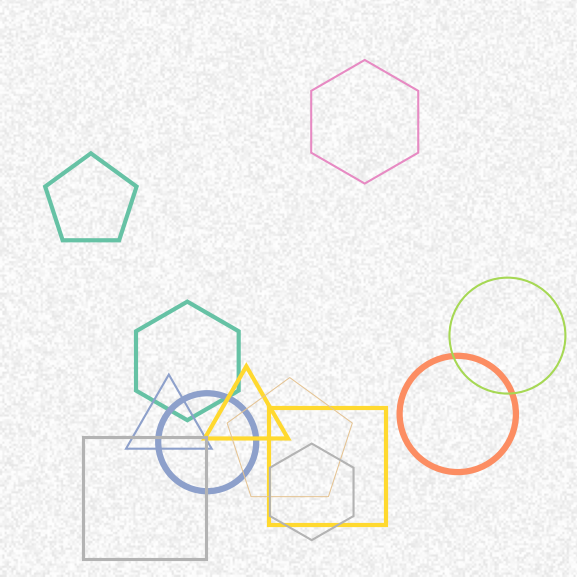[{"shape": "pentagon", "thickness": 2, "radius": 0.42, "center": [0.157, 0.65]}, {"shape": "hexagon", "thickness": 2, "radius": 0.51, "center": [0.324, 0.374]}, {"shape": "circle", "thickness": 3, "radius": 0.5, "center": [0.793, 0.282]}, {"shape": "circle", "thickness": 3, "radius": 0.42, "center": [0.359, 0.233]}, {"shape": "triangle", "thickness": 1, "radius": 0.43, "center": [0.292, 0.265]}, {"shape": "hexagon", "thickness": 1, "radius": 0.54, "center": [0.632, 0.788]}, {"shape": "circle", "thickness": 1, "radius": 0.5, "center": [0.879, 0.418]}, {"shape": "triangle", "thickness": 2, "radius": 0.42, "center": [0.427, 0.282]}, {"shape": "square", "thickness": 2, "radius": 0.51, "center": [0.567, 0.192]}, {"shape": "pentagon", "thickness": 0.5, "radius": 0.57, "center": [0.502, 0.231]}, {"shape": "square", "thickness": 1.5, "radius": 0.53, "center": [0.25, 0.137]}, {"shape": "hexagon", "thickness": 1, "radius": 0.42, "center": [0.54, 0.147]}]